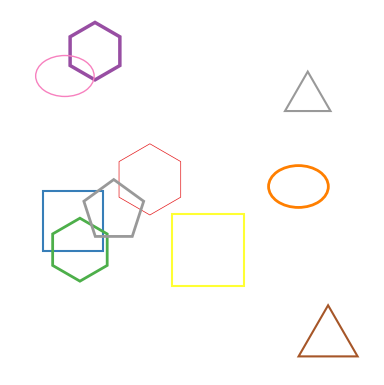[{"shape": "hexagon", "thickness": 0.5, "radius": 0.46, "center": [0.389, 0.534]}, {"shape": "square", "thickness": 1.5, "radius": 0.39, "center": [0.189, 0.426]}, {"shape": "hexagon", "thickness": 2, "radius": 0.41, "center": [0.208, 0.351]}, {"shape": "hexagon", "thickness": 2.5, "radius": 0.37, "center": [0.247, 0.867]}, {"shape": "oval", "thickness": 2, "radius": 0.39, "center": [0.775, 0.516]}, {"shape": "square", "thickness": 1.5, "radius": 0.47, "center": [0.54, 0.351]}, {"shape": "triangle", "thickness": 1.5, "radius": 0.44, "center": [0.852, 0.119]}, {"shape": "oval", "thickness": 1, "radius": 0.38, "center": [0.169, 0.803]}, {"shape": "triangle", "thickness": 1.5, "radius": 0.34, "center": [0.799, 0.746]}, {"shape": "pentagon", "thickness": 2, "radius": 0.41, "center": [0.296, 0.452]}]